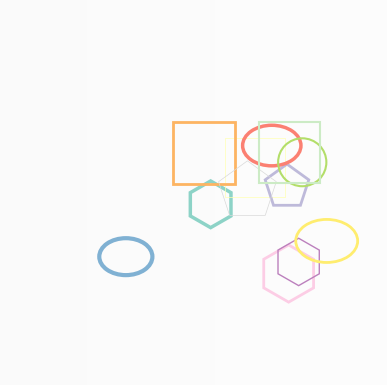[{"shape": "hexagon", "thickness": 2.5, "radius": 0.3, "center": [0.544, 0.469]}, {"shape": "square", "thickness": 0.5, "radius": 0.38, "center": [0.658, 0.564]}, {"shape": "pentagon", "thickness": 2, "radius": 0.3, "center": [0.741, 0.515]}, {"shape": "oval", "thickness": 2.5, "radius": 0.38, "center": [0.701, 0.622]}, {"shape": "oval", "thickness": 3, "radius": 0.34, "center": [0.325, 0.333]}, {"shape": "square", "thickness": 2, "radius": 0.4, "center": [0.526, 0.603]}, {"shape": "circle", "thickness": 1.5, "radius": 0.31, "center": [0.78, 0.579]}, {"shape": "hexagon", "thickness": 2, "radius": 0.37, "center": [0.745, 0.289]}, {"shape": "pentagon", "thickness": 0.5, "radius": 0.39, "center": [0.638, 0.504]}, {"shape": "hexagon", "thickness": 1, "radius": 0.31, "center": [0.771, 0.32]}, {"shape": "square", "thickness": 1.5, "radius": 0.4, "center": [0.747, 0.603]}, {"shape": "oval", "thickness": 2, "radius": 0.4, "center": [0.843, 0.374]}]